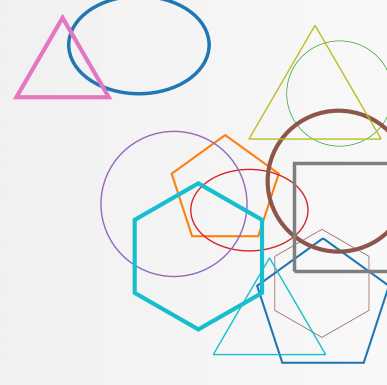[{"shape": "oval", "thickness": 2.5, "radius": 0.91, "center": [0.359, 0.883]}, {"shape": "pentagon", "thickness": 1.5, "radius": 0.89, "center": [0.834, 0.202]}, {"shape": "pentagon", "thickness": 1.5, "radius": 0.73, "center": [0.581, 0.504]}, {"shape": "circle", "thickness": 0.5, "radius": 0.68, "center": [0.877, 0.757]}, {"shape": "oval", "thickness": 1, "radius": 0.76, "center": [0.644, 0.454]}, {"shape": "circle", "thickness": 1, "radius": 0.94, "center": [0.449, 0.47]}, {"shape": "hexagon", "thickness": 0.5, "radius": 0.7, "center": [0.831, 0.264]}, {"shape": "circle", "thickness": 3, "radius": 0.92, "center": [0.874, 0.529]}, {"shape": "triangle", "thickness": 3, "radius": 0.69, "center": [0.162, 0.816]}, {"shape": "square", "thickness": 2.5, "radius": 0.7, "center": [0.9, 0.436]}, {"shape": "triangle", "thickness": 1, "radius": 0.98, "center": [0.813, 0.737]}, {"shape": "hexagon", "thickness": 3, "radius": 0.95, "center": [0.512, 0.334]}, {"shape": "triangle", "thickness": 1, "radius": 0.84, "center": [0.695, 0.163]}]